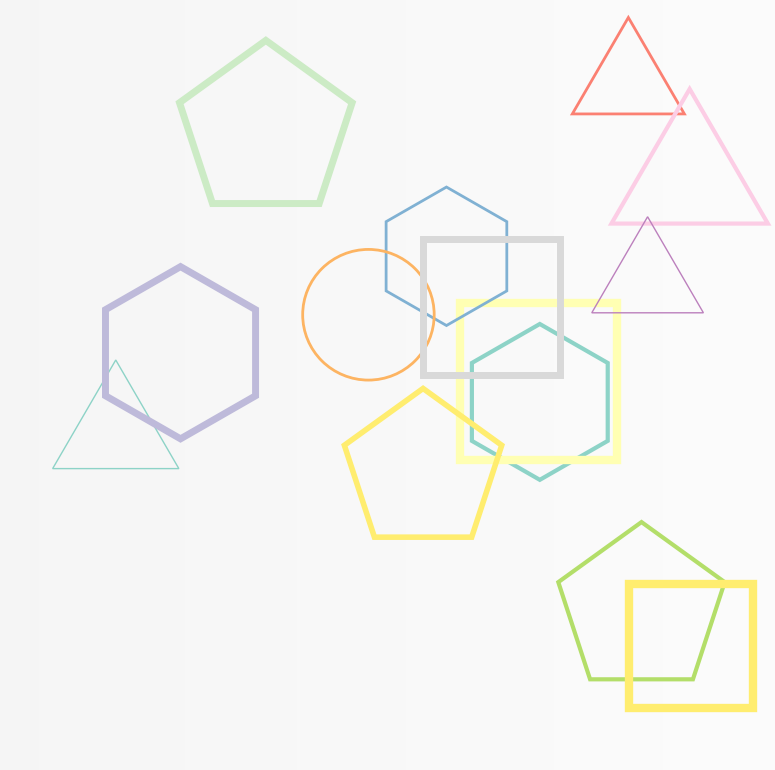[{"shape": "hexagon", "thickness": 1.5, "radius": 0.51, "center": [0.697, 0.478]}, {"shape": "triangle", "thickness": 0.5, "radius": 0.47, "center": [0.149, 0.438]}, {"shape": "square", "thickness": 3, "radius": 0.51, "center": [0.695, 0.505]}, {"shape": "hexagon", "thickness": 2.5, "radius": 0.56, "center": [0.233, 0.542]}, {"shape": "triangle", "thickness": 1, "radius": 0.42, "center": [0.811, 0.894]}, {"shape": "hexagon", "thickness": 1, "radius": 0.45, "center": [0.576, 0.667]}, {"shape": "circle", "thickness": 1, "radius": 0.42, "center": [0.475, 0.591]}, {"shape": "pentagon", "thickness": 1.5, "radius": 0.56, "center": [0.828, 0.209]}, {"shape": "triangle", "thickness": 1.5, "radius": 0.58, "center": [0.89, 0.768]}, {"shape": "square", "thickness": 2.5, "radius": 0.44, "center": [0.634, 0.601]}, {"shape": "triangle", "thickness": 0.5, "radius": 0.42, "center": [0.836, 0.635]}, {"shape": "pentagon", "thickness": 2.5, "radius": 0.59, "center": [0.343, 0.83]}, {"shape": "pentagon", "thickness": 2, "radius": 0.53, "center": [0.546, 0.389]}, {"shape": "square", "thickness": 3, "radius": 0.4, "center": [0.892, 0.161]}]